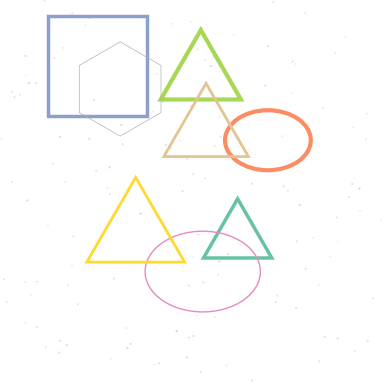[{"shape": "triangle", "thickness": 2.5, "radius": 0.51, "center": [0.617, 0.381]}, {"shape": "oval", "thickness": 3, "radius": 0.56, "center": [0.696, 0.636]}, {"shape": "square", "thickness": 2.5, "radius": 0.65, "center": [0.254, 0.828]}, {"shape": "oval", "thickness": 1, "radius": 0.75, "center": [0.527, 0.295]}, {"shape": "triangle", "thickness": 3, "radius": 0.6, "center": [0.522, 0.802]}, {"shape": "triangle", "thickness": 2, "radius": 0.73, "center": [0.352, 0.393]}, {"shape": "triangle", "thickness": 2, "radius": 0.63, "center": [0.535, 0.657]}, {"shape": "hexagon", "thickness": 0.5, "radius": 0.61, "center": [0.312, 0.769]}]